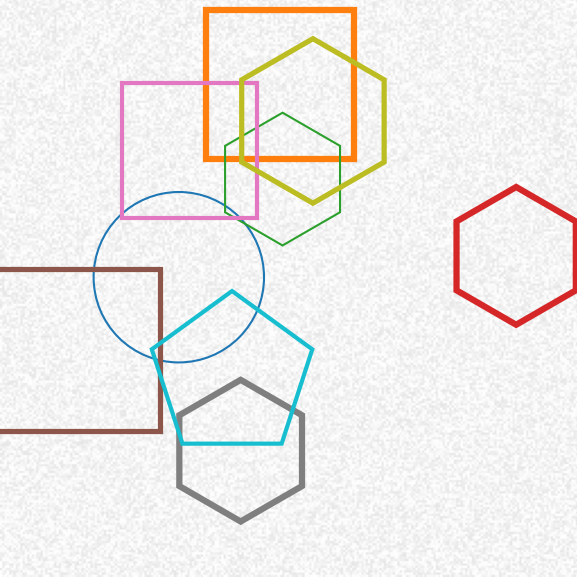[{"shape": "circle", "thickness": 1, "radius": 0.74, "center": [0.31, 0.519]}, {"shape": "square", "thickness": 3, "radius": 0.64, "center": [0.485, 0.853]}, {"shape": "hexagon", "thickness": 1, "radius": 0.57, "center": [0.489, 0.689]}, {"shape": "hexagon", "thickness": 3, "radius": 0.6, "center": [0.894, 0.556]}, {"shape": "square", "thickness": 2.5, "radius": 0.7, "center": [0.138, 0.392]}, {"shape": "square", "thickness": 2, "radius": 0.58, "center": [0.329, 0.739]}, {"shape": "hexagon", "thickness": 3, "radius": 0.61, "center": [0.417, 0.219]}, {"shape": "hexagon", "thickness": 2.5, "radius": 0.71, "center": [0.542, 0.79]}, {"shape": "pentagon", "thickness": 2, "radius": 0.73, "center": [0.402, 0.349]}]